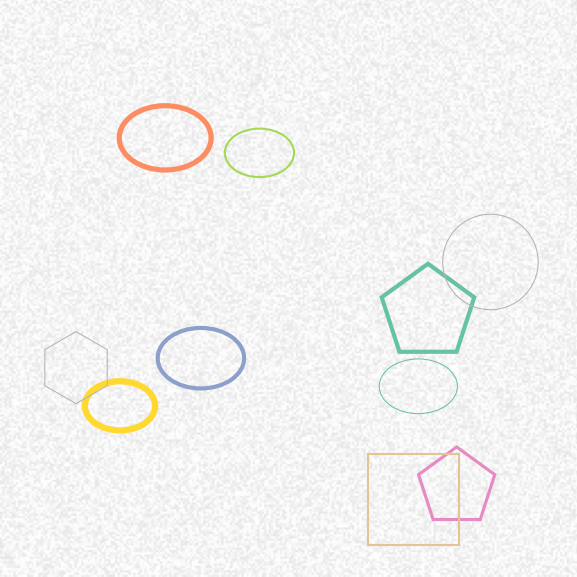[{"shape": "oval", "thickness": 0.5, "radius": 0.34, "center": [0.724, 0.33]}, {"shape": "pentagon", "thickness": 2, "radius": 0.42, "center": [0.741, 0.458]}, {"shape": "oval", "thickness": 2.5, "radius": 0.4, "center": [0.286, 0.76]}, {"shape": "oval", "thickness": 2, "radius": 0.37, "center": [0.348, 0.379]}, {"shape": "pentagon", "thickness": 1.5, "radius": 0.35, "center": [0.791, 0.156]}, {"shape": "oval", "thickness": 1, "radius": 0.3, "center": [0.449, 0.734]}, {"shape": "oval", "thickness": 3, "radius": 0.3, "center": [0.208, 0.296]}, {"shape": "square", "thickness": 1, "radius": 0.4, "center": [0.716, 0.135]}, {"shape": "hexagon", "thickness": 0.5, "radius": 0.31, "center": [0.132, 0.362]}, {"shape": "circle", "thickness": 0.5, "radius": 0.41, "center": [0.849, 0.546]}]